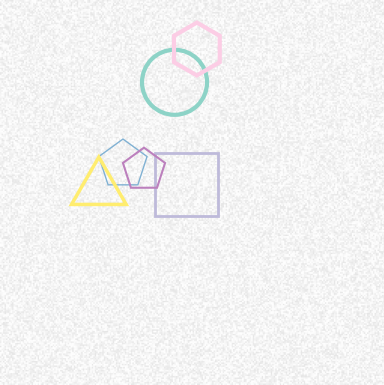[{"shape": "circle", "thickness": 3, "radius": 0.42, "center": [0.453, 0.786]}, {"shape": "square", "thickness": 2, "radius": 0.41, "center": [0.484, 0.52]}, {"shape": "pentagon", "thickness": 1, "radius": 0.33, "center": [0.319, 0.573]}, {"shape": "hexagon", "thickness": 3, "radius": 0.34, "center": [0.511, 0.873]}, {"shape": "pentagon", "thickness": 1.5, "radius": 0.29, "center": [0.374, 0.559]}, {"shape": "triangle", "thickness": 2.5, "radius": 0.41, "center": [0.257, 0.51]}]